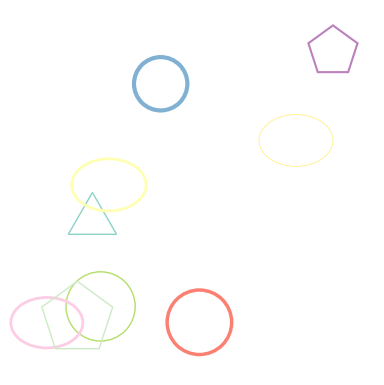[{"shape": "triangle", "thickness": 1, "radius": 0.36, "center": [0.24, 0.428]}, {"shape": "oval", "thickness": 2, "radius": 0.48, "center": [0.283, 0.52]}, {"shape": "circle", "thickness": 2.5, "radius": 0.42, "center": [0.518, 0.163]}, {"shape": "circle", "thickness": 3, "radius": 0.35, "center": [0.417, 0.782]}, {"shape": "circle", "thickness": 1, "radius": 0.45, "center": [0.261, 0.204]}, {"shape": "oval", "thickness": 2, "radius": 0.47, "center": [0.122, 0.162]}, {"shape": "pentagon", "thickness": 1.5, "radius": 0.34, "center": [0.865, 0.867]}, {"shape": "pentagon", "thickness": 1, "radius": 0.48, "center": [0.201, 0.173]}, {"shape": "oval", "thickness": 0.5, "radius": 0.48, "center": [0.769, 0.635]}]